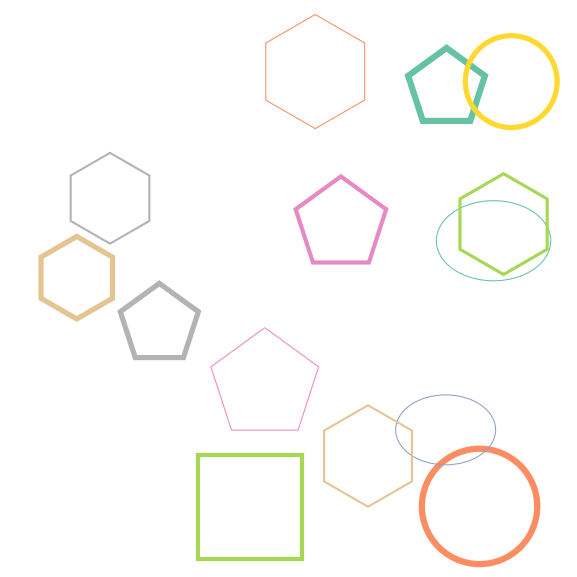[{"shape": "oval", "thickness": 0.5, "radius": 0.5, "center": [0.855, 0.582]}, {"shape": "pentagon", "thickness": 3, "radius": 0.35, "center": [0.773, 0.846]}, {"shape": "hexagon", "thickness": 0.5, "radius": 0.49, "center": [0.546, 0.875]}, {"shape": "circle", "thickness": 3, "radius": 0.5, "center": [0.83, 0.122]}, {"shape": "oval", "thickness": 0.5, "radius": 0.43, "center": [0.772, 0.255]}, {"shape": "pentagon", "thickness": 0.5, "radius": 0.49, "center": [0.459, 0.334]}, {"shape": "pentagon", "thickness": 2, "radius": 0.41, "center": [0.59, 0.611]}, {"shape": "square", "thickness": 2, "radius": 0.45, "center": [0.433, 0.121]}, {"shape": "hexagon", "thickness": 1.5, "radius": 0.44, "center": [0.872, 0.611]}, {"shape": "circle", "thickness": 2.5, "radius": 0.4, "center": [0.885, 0.858]}, {"shape": "hexagon", "thickness": 1, "radius": 0.44, "center": [0.637, 0.21]}, {"shape": "hexagon", "thickness": 2.5, "radius": 0.36, "center": [0.133, 0.518]}, {"shape": "pentagon", "thickness": 2.5, "radius": 0.36, "center": [0.276, 0.437]}, {"shape": "hexagon", "thickness": 1, "radius": 0.39, "center": [0.19, 0.656]}]